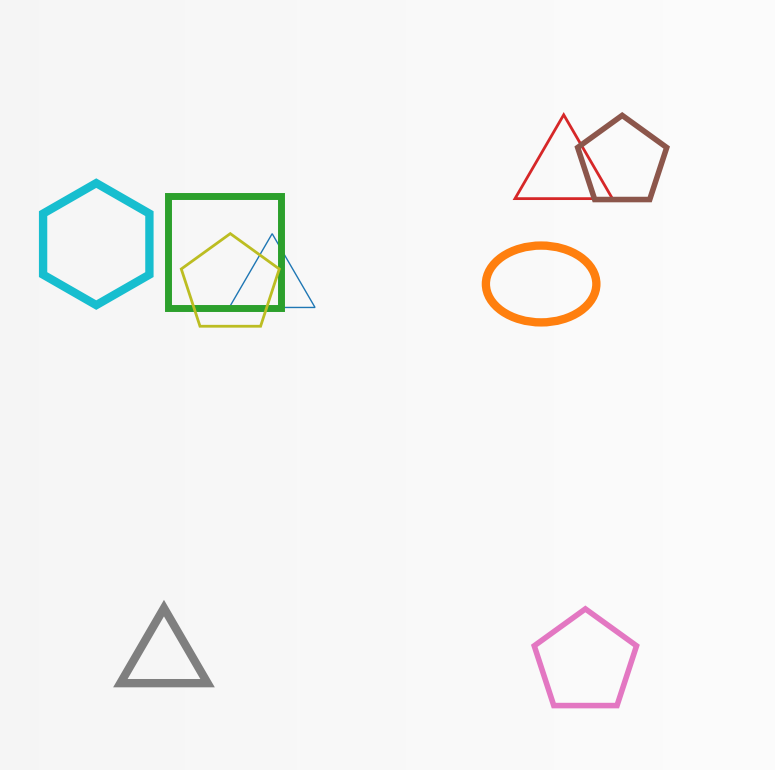[{"shape": "triangle", "thickness": 0.5, "radius": 0.32, "center": [0.351, 0.633]}, {"shape": "oval", "thickness": 3, "radius": 0.36, "center": [0.698, 0.631]}, {"shape": "square", "thickness": 2.5, "radius": 0.37, "center": [0.29, 0.673]}, {"shape": "triangle", "thickness": 1, "radius": 0.36, "center": [0.727, 0.778]}, {"shape": "pentagon", "thickness": 2, "radius": 0.3, "center": [0.803, 0.79]}, {"shape": "pentagon", "thickness": 2, "radius": 0.35, "center": [0.755, 0.14]}, {"shape": "triangle", "thickness": 3, "radius": 0.32, "center": [0.212, 0.145]}, {"shape": "pentagon", "thickness": 1, "radius": 0.33, "center": [0.297, 0.63]}, {"shape": "hexagon", "thickness": 3, "radius": 0.4, "center": [0.124, 0.683]}]